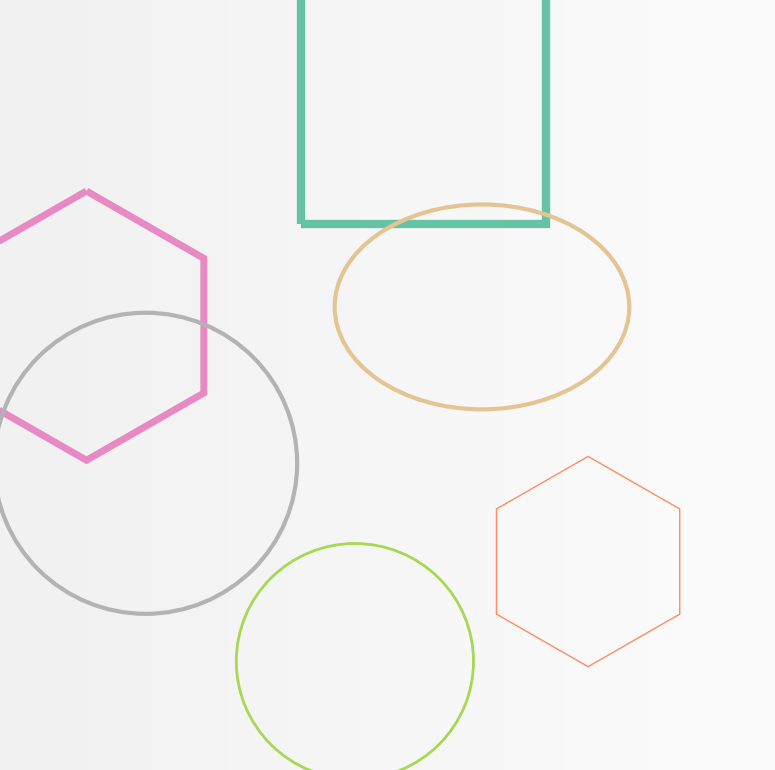[{"shape": "square", "thickness": 3, "radius": 0.79, "center": [0.547, 0.867]}, {"shape": "hexagon", "thickness": 0.5, "radius": 0.68, "center": [0.759, 0.271]}, {"shape": "hexagon", "thickness": 2.5, "radius": 0.87, "center": [0.112, 0.577]}, {"shape": "circle", "thickness": 1, "radius": 0.77, "center": [0.458, 0.141]}, {"shape": "oval", "thickness": 1.5, "radius": 0.95, "center": [0.622, 0.601]}, {"shape": "circle", "thickness": 1.5, "radius": 0.98, "center": [0.188, 0.398]}]